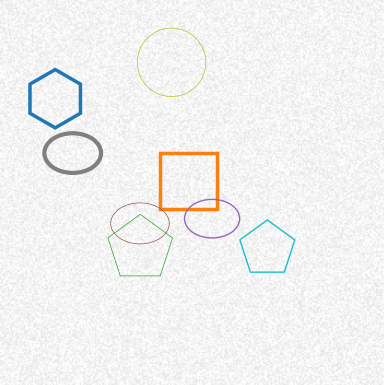[{"shape": "hexagon", "thickness": 2.5, "radius": 0.38, "center": [0.143, 0.744]}, {"shape": "square", "thickness": 2.5, "radius": 0.37, "center": [0.489, 0.53]}, {"shape": "pentagon", "thickness": 0.5, "radius": 0.44, "center": [0.364, 0.355]}, {"shape": "oval", "thickness": 1, "radius": 0.36, "center": [0.551, 0.432]}, {"shape": "oval", "thickness": 0.5, "radius": 0.38, "center": [0.364, 0.42]}, {"shape": "oval", "thickness": 3, "radius": 0.37, "center": [0.189, 0.602]}, {"shape": "circle", "thickness": 0.5, "radius": 0.45, "center": [0.446, 0.838]}, {"shape": "pentagon", "thickness": 1, "radius": 0.37, "center": [0.694, 0.354]}]